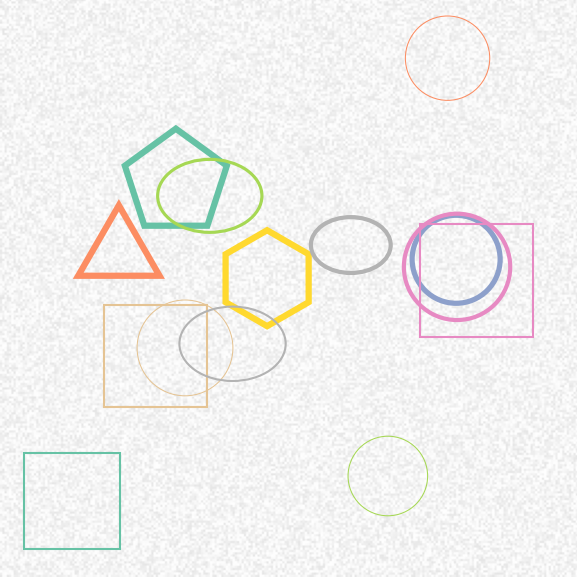[{"shape": "square", "thickness": 1, "radius": 0.42, "center": [0.125, 0.131]}, {"shape": "pentagon", "thickness": 3, "radius": 0.46, "center": [0.304, 0.683]}, {"shape": "circle", "thickness": 0.5, "radius": 0.37, "center": [0.775, 0.898]}, {"shape": "triangle", "thickness": 3, "radius": 0.41, "center": [0.206, 0.562]}, {"shape": "circle", "thickness": 2.5, "radius": 0.38, "center": [0.79, 0.55]}, {"shape": "circle", "thickness": 2, "radius": 0.46, "center": [0.791, 0.537]}, {"shape": "square", "thickness": 1, "radius": 0.49, "center": [0.825, 0.514]}, {"shape": "oval", "thickness": 1.5, "radius": 0.45, "center": [0.363, 0.66]}, {"shape": "circle", "thickness": 0.5, "radius": 0.34, "center": [0.672, 0.175]}, {"shape": "hexagon", "thickness": 3, "radius": 0.42, "center": [0.463, 0.517]}, {"shape": "square", "thickness": 1, "radius": 0.44, "center": [0.269, 0.383]}, {"shape": "circle", "thickness": 0.5, "radius": 0.41, "center": [0.32, 0.397]}, {"shape": "oval", "thickness": 2, "radius": 0.35, "center": [0.607, 0.575]}, {"shape": "oval", "thickness": 1, "radius": 0.46, "center": [0.403, 0.404]}]